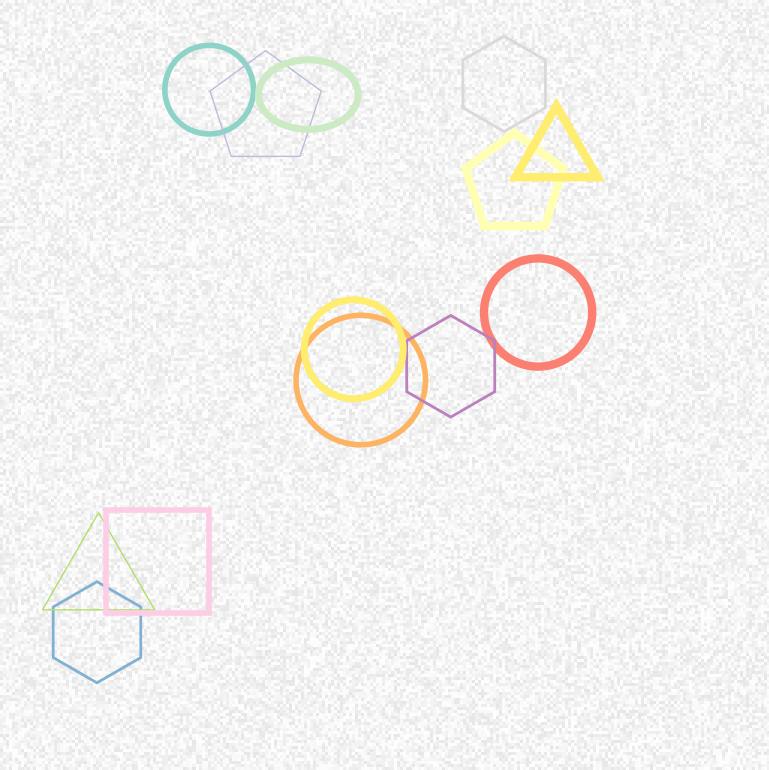[{"shape": "circle", "thickness": 2, "radius": 0.29, "center": [0.272, 0.884]}, {"shape": "pentagon", "thickness": 3, "radius": 0.33, "center": [0.668, 0.761]}, {"shape": "pentagon", "thickness": 0.5, "radius": 0.38, "center": [0.345, 0.858]}, {"shape": "circle", "thickness": 3, "radius": 0.35, "center": [0.699, 0.594]}, {"shape": "hexagon", "thickness": 1, "radius": 0.33, "center": [0.126, 0.179]}, {"shape": "circle", "thickness": 2, "radius": 0.42, "center": [0.469, 0.506]}, {"shape": "triangle", "thickness": 0.5, "radius": 0.42, "center": [0.128, 0.25]}, {"shape": "square", "thickness": 2, "radius": 0.33, "center": [0.205, 0.271]}, {"shape": "hexagon", "thickness": 1, "radius": 0.31, "center": [0.655, 0.891]}, {"shape": "hexagon", "thickness": 1, "radius": 0.33, "center": [0.585, 0.524]}, {"shape": "oval", "thickness": 2.5, "radius": 0.32, "center": [0.4, 0.877]}, {"shape": "triangle", "thickness": 3, "radius": 0.31, "center": [0.723, 0.801]}, {"shape": "circle", "thickness": 2.5, "radius": 0.32, "center": [0.459, 0.546]}]